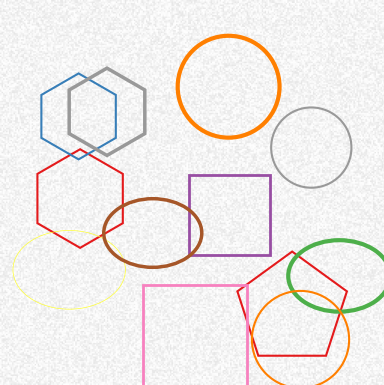[{"shape": "pentagon", "thickness": 1.5, "radius": 0.75, "center": [0.759, 0.197]}, {"shape": "hexagon", "thickness": 1.5, "radius": 0.64, "center": [0.208, 0.484]}, {"shape": "hexagon", "thickness": 1.5, "radius": 0.56, "center": [0.204, 0.698]}, {"shape": "oval", "thickness": 3, "radius": 0.66, "center": [0.881, 0.283]}, {"shape": "square", "thickness": 2, "radius": 0.52, "center": [0.596, 0.441]}, {"shape": "circle", "thickness": 3, "radius": 0.66, "center": [0.594, 0.775]}, {"shape": "circle", "thickness": 1.5, "radius": 0.63, "center": [0.781, 0.118]}, {"shape": "oval", "thickness": 0.5, "radius": 0.73, "center": [0.18, 0.299]}, {"shape": "oval", "thickness": 2.5, "radius": 0.64, "center": [0.397, 0.395]}, {"shape": "square", "thickness": 2, "radius": 0.67, "center": [0.506, 0.125]}, {"shape": "circle", "thickness": 1.5, "radius": 0.52, "center": [0.809, 0.617]}, {"shape": "hexagon", "thickness": 2.5, "radius": 0.57, "center": [0.278, 0.71]}]